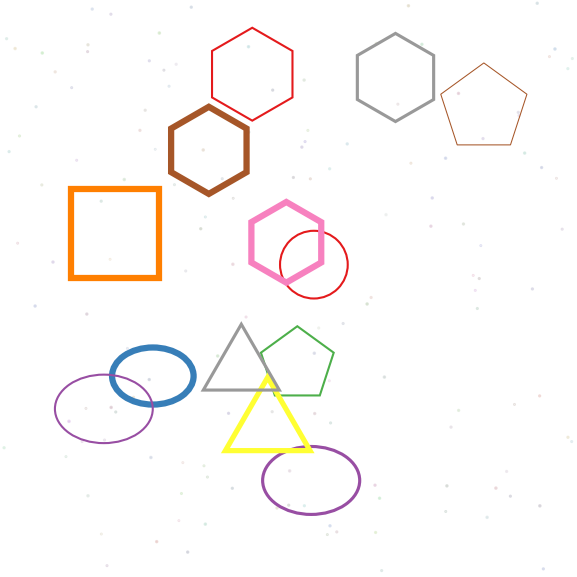[{"shape": "hexagon", "thickness": 1, "radius": 0.4, "center": [0.437, 0.871]}, {"shape": "circle", "thickness": 1, "radius": 0.29, "center": [0.544, 0.541]}, {"shape": "oval", "thickness": 3, "radius": 0.35, "center": [0.265, 0.348]}, {"shape": "pentagon", "thickness": 1, "radius": 0.33, "center": [0.515, 0.368]}, {"shape": "oval", "thickness": 1.5, "radius": 0.42, "center": [0.539, 0.167]}, {"shape": "oval", "thickness": 1, "radius": 0.42, "center": [0.18, 0.291]}, {"shape": "square", "thickness": 3, "radius": 0.39, "center": [0.199, 0.594]}, {"shape": "triangle", "thickness": 2.5, "radius": 0.42, "center": [0.464, 0.261]}, {"shape": "hexagon", "thickness": 3, "radius": 0.38, "center": [0.362, 0.739]}, {"shape": "pentagon", "thickness": 0.5, "radius": 0.39, "center": [0.838, 0.812]}, {"shape": "hexagon", "thickness": 3, "radius": 0.35, "center": [0.496, 0.58]}, {"shape": "triangle", "thickness": 1.5, "radius": 0.38, "center": [0.418, 0.362]}, {"shape": "hexagon", "thickness": 1.5, "radius": 0.38, "center": [0.685, 0.865]}]